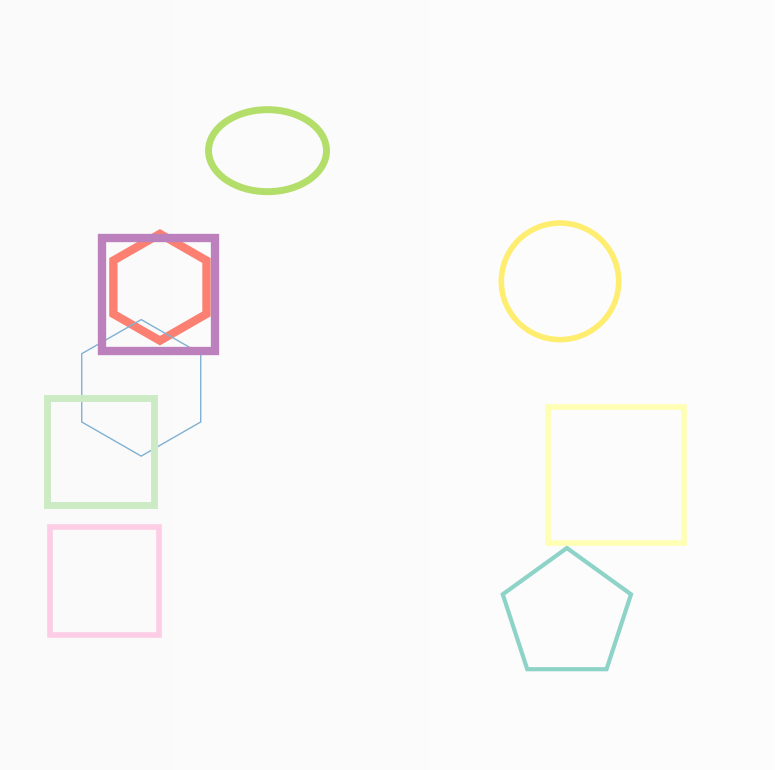[{"shape": "pentagon", "thickness": 1.5, "radius": 0.44, "center": [0.731, 0.201]}, {"shape": "square", "thickness": 2, "radius": 0.44, "center": [0.795, 0.383]}, {"shape": "hexagon", "thickness": 3, "radius": 0.35, "center": [0.206, 0.627]}, {"shape": "hexagon", "thickness": 0.5, "radius": 0.44, "center": [0.182, 0.496]}, {"shape": "oval", "thickness": 2.5, "radius": 0.38, "center": [0.345, 0.804]}, {"shape": "square", "thickness": 2, "radius": 0.35, "center": [0.135, 0.245]}, {"shape": "square", "thickness": 3, "radius": 0.36, "center": [0.204, 0.618]}, {"shape": "square", "thickness": 2.5, "radius": 0.35, "center": [0.13, 0.413]}, {"shape": "circle", "thickness": 2, "radius": 0.38, "center": [0.723, 0.635]}]